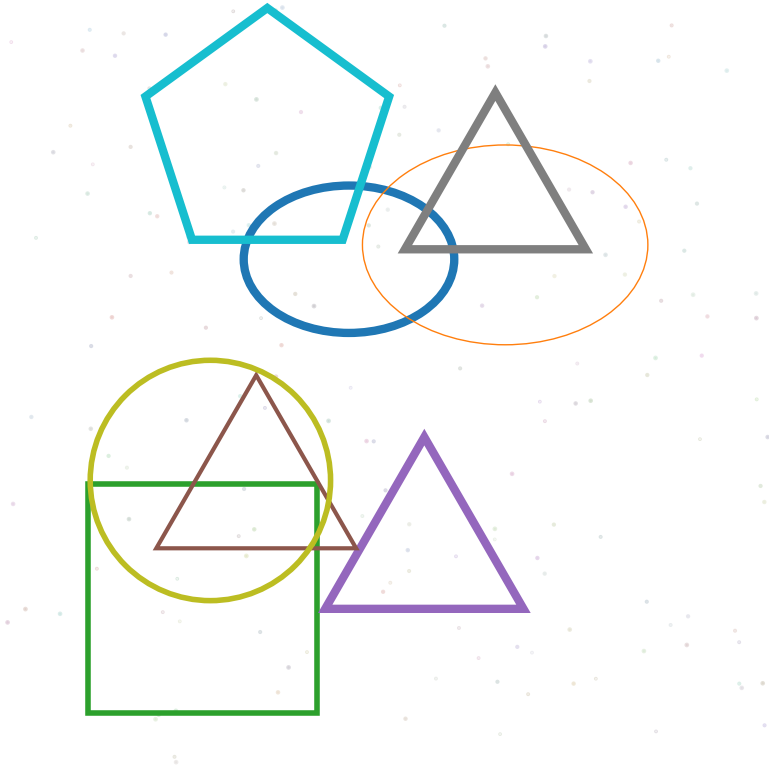[{"shape": "oval", "thickness": 3, "radius": 0.68, "center": [0.453, 0.663]}, {"shape": "oval", "thickness": 0.5, "radius": 0.93, "center": [0.656, 0.682]}, {"shape": "square", "thickness": 2, "radius": 0.74, "center": [0.263, 0.222]}, {"shape": "triangle", "thickness": 3, "radius": 0.74, "center": [0.551, 0.284]}, {"shape": "triangle", "thickness": 1.5, "radius": 0.75, "center": [0.333, 0.363]}, {"shape": "triangle", "thickness": 3, "radius": 0.68, "center": [0.643, 0.744]}, {"shape": "circle", "thickness": 2, "radius": 0.78, "center": [0.273, 0.376]}, {"shape": "pentagon", "thickness": 3, "radius": 0.83, "center": [0.347, 0.823]}]